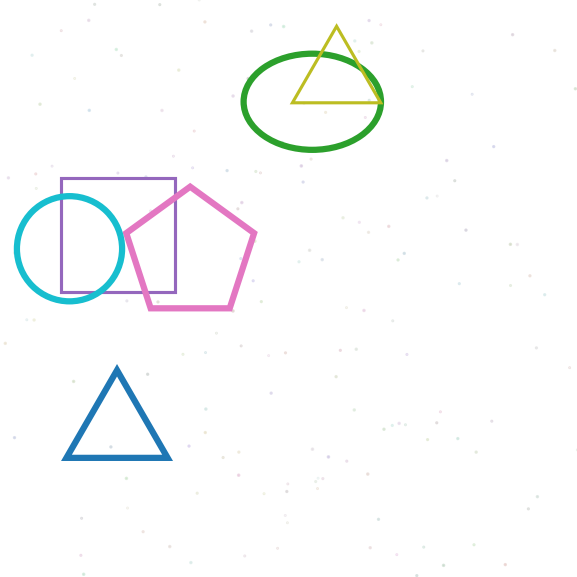[{"shape": "triangle", "thickness": 3, "radius": 0.51, "center": [0.203, 0.257]}, {"shape": "oval", "thickness": 3, "radius": 0.59, "center": [0.541, 0.823]}, {"shape": "square", "thickness": 1.5, "radius": 0.49, "center": [0.204, 0.593]}, {"shape": "pentagon", "thickness": 3, "radius": 0.58, "center": [0.329, 0.559]}, {"shape": "triangle", "thickness": 1.5, "radius": 0.44, "center": [0.583, 0.865]}, {"shape": "circle", "thickness": 3, "radius": 0.46, "center": [0.12, 0.568]}]